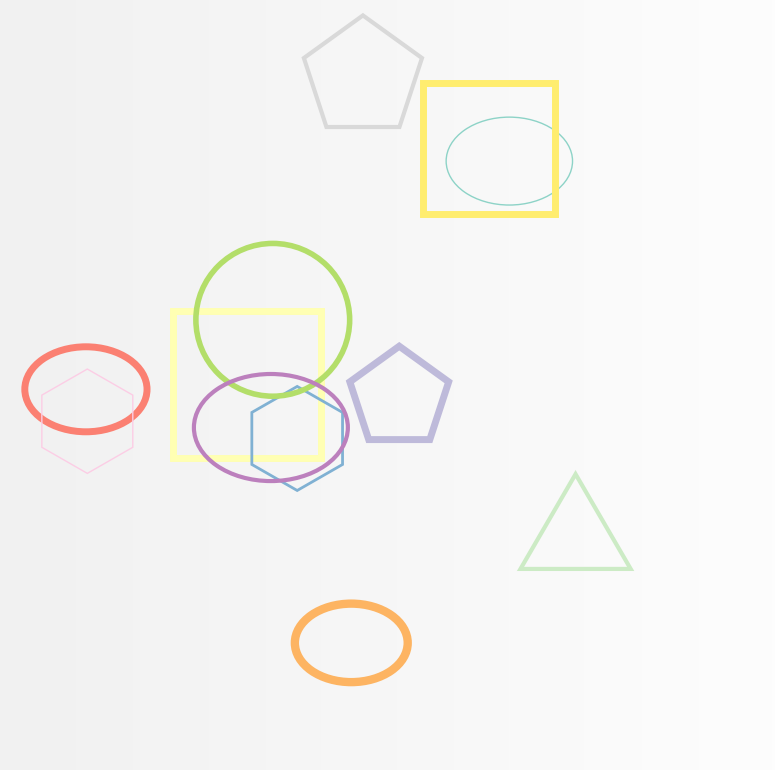[{"shape": "oval", "thickness": 0.5, "radius": 0.41, "center": [0.657, 0.791]}, {"shape": "square", "thickness": 2.5, "radius": 0.48, "center": [0.319, 0.501]}, {"shape": "pentagon", "thickness": 2.5, "radius": 0.34, "center": [0.515, 0.483]}, {"shape": "oval", "thickness": 2.5, "radius": 0.39, "center": [0.111, 0.494]}, {"shape": "hexagon", "thickness": 1, "radius": 0.34, "center": [0.383, 0.431]}, {"shape": "oval", "thickness": 3, "radius": 0.36, "center": [0.453, 0.165]}, {"shape": "circle", "thickness": 2, "radius": 0.5, "center": [0.352, 0.585]}, {"shape": "hexagon", "thickness": 0.5, "radius": 0.34, "center": [0.113, 0.453]}, {"shape": "pentagon", "thickness": 1.5, "radius": 0.4, "center": [0.468, 0.9]}, {"shape": "oval", "thickness": 1.5, "radius": 0.5, "center": [0.35, 0.445]}, {"shape": "triangle", "thickness": 1.5, "radius": 0.41, "center": [0.743, 0.302]}, {"shape": "square", "thickness": 2.5, "radius": 0.43, "center": [0.632, 0.807]}]